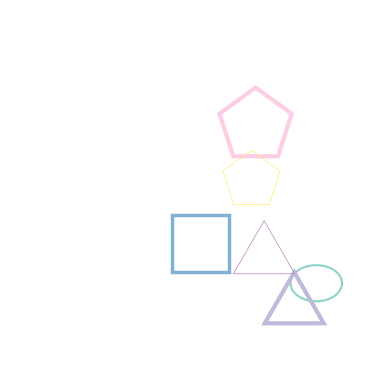[{"shape": "oval", "thickness": 1.5, "radius": 0.33, "center": [0.821, 0.264]}, {"shape": "triangle", "thickness": 3, "radius": 0.44, "center": [0.764, 0.204]}, {"shape": "square", "thickness": 2.5, "radius": 0.37, "center": [0.521, 0.368]}, {"shape": "pentagon", "thickness": 3, "radius": 0.49, "center": [0.664, 0.674]}, {"shape": "triangle", "thickness": 0.5, "radius": 0.46, "center": [0.686, 0.335]}, {"shape": "pentagon", "thickness": 0.5, "radius": 0.39, "center": [0.653, 0.532]}]